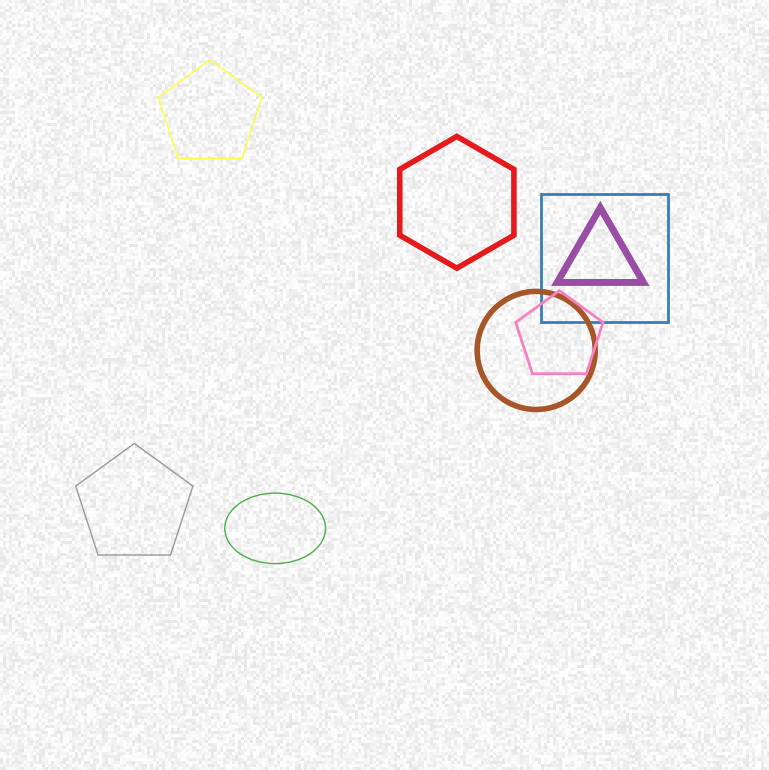[{"shape": "hexagon", "thickness": 2, "radius": 0.43, "center": [0.593, 0.737]}, {"shape": "square", "thickness": 1, "radius": 0.41, "center": [0.785, 0.665]}, {"shape": "oval", "thickness": 0.5, "radius": 0.33, "center": [0.357, 0.314]}, {"shape": "triangle", "thickness": 2.5, "radius": 0.32, "center": [0.78, 0.666]}, {"shape": "pentagon", "thickness": 0.5, "radius": 0.35, "center": [0.273, 0.852]}, {"shape": "circle", "thickness": 2, "radius": 0.38, "center": [0.696, 0.545]}, {"shape": "pentagon", "thickness": 1, "radius": 0.3, "center": [0.726, 0.563]}, {"shape": "pentagon", "thickness": 0.5, "radius": 0.4, "center": [0.174, 0.344]}]